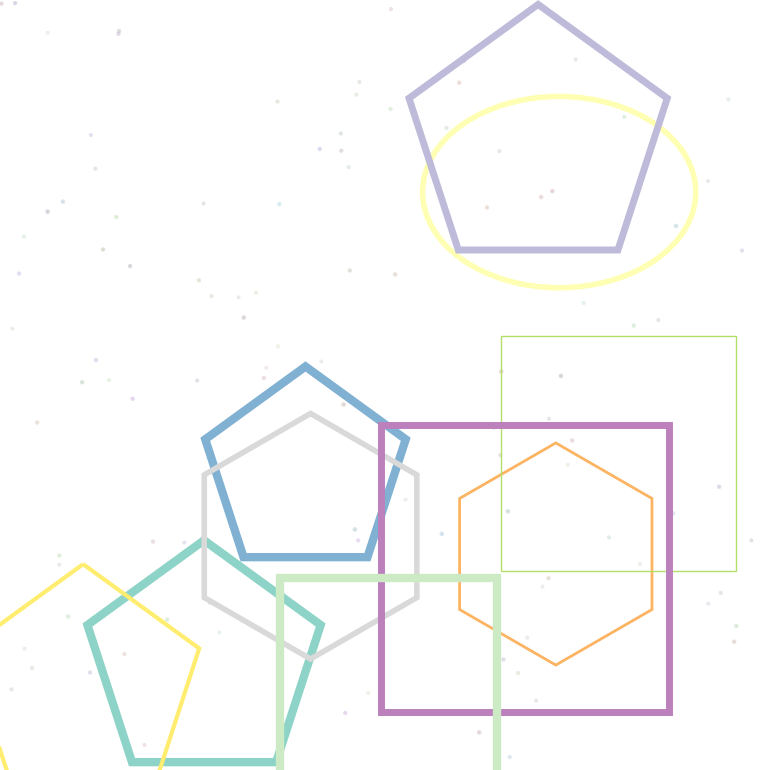[{"shape": "pentagon", "thickness": 3, "radius": 0.8, "center": [0.265, 0.139]}, {"shape": "oval", "thickness": 2, "radius": 0.89, "center": [0.726, 0.751]}, {"shape": "pentagon", "thickness": 2.5, "radius": 0.88, "center": [0.699, 0.818]}, {"shape": "pentagon", "thickness": 3, "radius": 0.68, "center": [0.397, 0.387]}, {"shape": "hexagon", "thickness": 1, "radius": 0.72, "center": [0.722, 0.281]}, {"shape": "square", "thickness": 0.5, "radius": 0.76, "center": [0.804, 0.411]}, {"shape": "hexagon", "thickness": 2, "radius": 0.8, "center": [0.403, 0.304]}, {"shape": "square", "thickness": 2.5, "radius": 0.93, "center": [0.682, 0.261]}, {"shape": "square", "thickness": 3, "radius": 0.7, "center": [0.505, 0.108]}, {"shape": "pentagon", "thickness": 1.5, "radius": 0.79, "center": [0.108, 0.109]}]